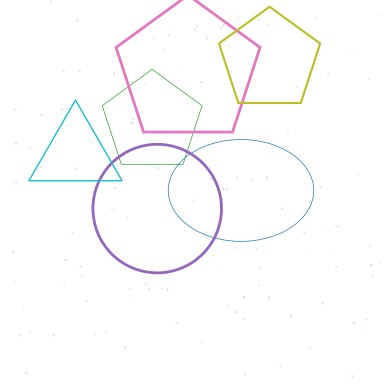[{"shape": "oval", "thickness": 0.5, "radius": 0.94, "center": [0.626, 0.505]}, {"shape": "pentagon", "thickness": 0.5, "radius": 0.68, "center": [0.395, 0.684]}, {"shape": "circle", "thickness": 2, "radius": 0.83, "center": [0.408, 0.458]}, {"shape": "pentagon", "thickness": 2, "radius": 0.98, "center": [0.489, 0.816]}, {"shape": "pentagon", "thickness": 1.5, "radius": 0.69, "center": [0.7, 0.844]}, {"shape": "triangle", "thickness": 1, "radius": 0.7, "center": [0.196, 0.6]}]